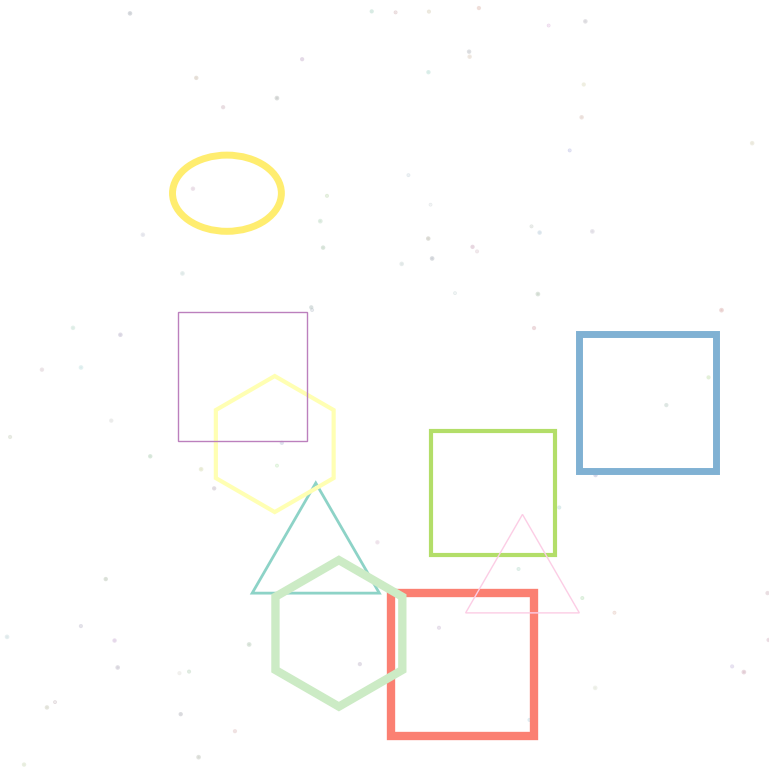[{"shape": "triangle", "thickness": 1, "radius": 0.48, "center": [0.41, 0.277]}, {"shape": "hexagon", "thickness": 1.5, "radius": 0.44, "center": [0.357, 0.423]}, {"shape": "square", "thickness": 3, "radius": 0.46, "center": [0.601, 0.137]}, {"shape": "square", "thickness": 2.5, "radius": 0.45, "center": [0.841, 0.477]}, {"shape": "square", "thickness": 1.5, "radius": 0.4, "center": [0.64, 0.359]}, {"shape": "triangle", "thickness": 0.5, "radius": 0.43, "center": [0.679, 0.247]}, {"shape": "square", "thickness": 0.5, "radius": 0.42, "center": [0.315, 0.511]}, {"shape": "hexagon", "thickness": 3, "radius": 0.48, "center": [0.44, 0.177]}, {"shape": "oval", "thickness": 2.5, "radius": 0.35, "center": [0.295, 0.749]}]